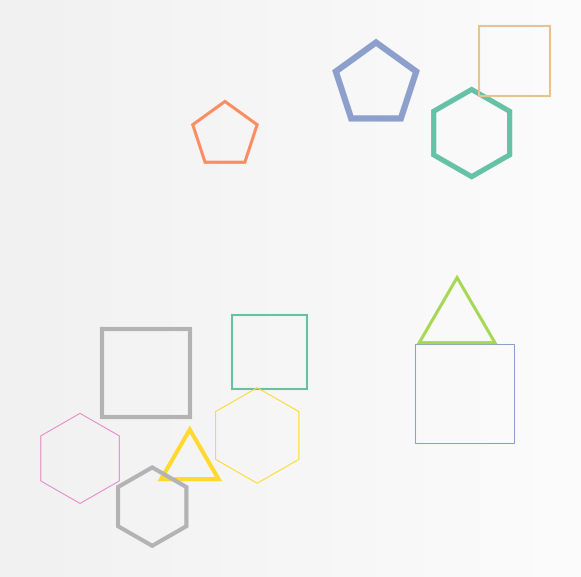[{"shape": "hexagon", "thickness": 2.5, "radius": 0.38, "center": [0.811, 0.769]}, {"shape": "square", "thickness": 1, "radius": 0.32, "center": [0.464, 0.39]}, {"shape": "pentagon", "thickness": 1.5, "radius": 0.29, "center": [0.387, 0.765]}, {"shape": "pentagon", "thickness": 3, "radius": 0.36, "center": [0.647, 0.853]}, {"shape": "square", "thickness": 0.5, "radius": 0.43, "center": [0.799, 0.317]}, {"shape": "hexagon", "thickness": 0.5, "radius": 0.39, "center": [0.138, 0.205]}, {"shape": "triangle", "thickness": 1.5, "radius": 0.38, "center": [0.786, 0.443]}, {"shape": "hexagon", "thickness": 0.5, "radius": 0.41, "center": [0.443, 0.245]}, {"shape": "triangle", "thickness": 2, "radius": 0.29, "center": [0.327, 0.198]}, {"shape": "square", "thickness": 1, "radius": 0.3, "center": [0.885, 0.894]}, {"shape": "square", "thickness": 2, "radius": 0.38, "center": [0.252, 0.353]}, {"shape": "hexagon", "thickness": 2, "radius": 0.34, "center": [0.262, 0.122]}]